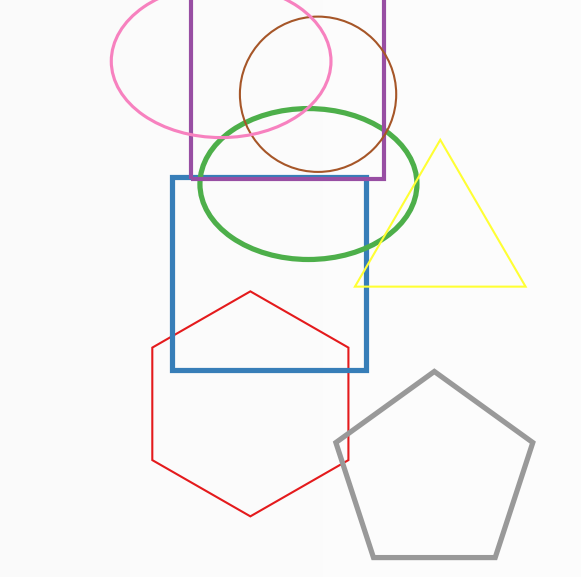[{"shape": "hexagon", "thickness": 1, "radius": 0.97, "center": [0.431, 0.3]}, {"shape": "square", "thickness": 2.5, "radius": 0.84, "center": [0.462, 0.526]}, {"shape": "oval", "thickness": 2.5, "radius": 0.93, "center": [0.531, 0.68]}, {"shape": "square", "thickness": 2, "radius": 0.83, "center": [0.494, 0.854]}, {"shape": "triangle", "thickness": 1, "radius": 0.85, "center": [0.757, 0.588]}, {"shape": "circle", "thickness": 1, "radius": 0.67, "center": [0.547, 0.836]}, {"shape": "oval", "thickness": 1.5, "radius": 0.94, "center": [0.38, 0.893]}, {"shape": "pentagon", "thickness": 2.5, "radius": 0.89, "center": [0.747, 0.178]}]